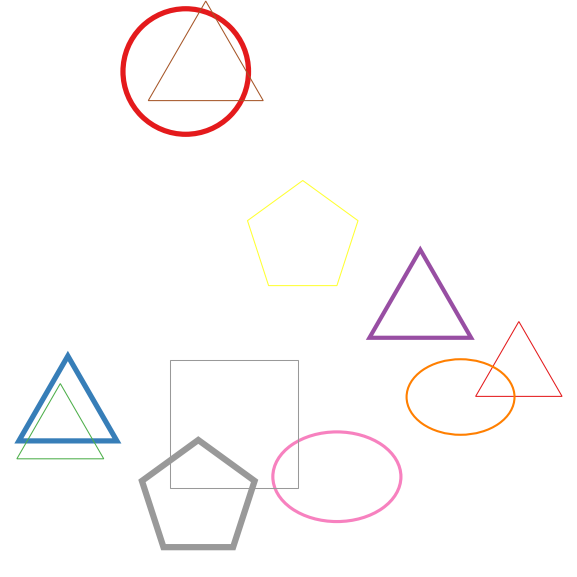[{"shape": "circle", "thickness": 2.5, "radius": 0.54, "center": [0.322, 0.875]}, {"shape": "triangle", "thickness": 0.5, "radius": 0.43, "center": [0.898, 0.356]}, {"shape": "triangle", "thickness": 2.5, "radius": 0.49, "center": [0.118, 0.285]}, {"shape": "triangle", "thickness": 0.5, "radius": 0.43, "center": [0.104, 0.248]}, {"shape": "triangle", "thickness": 2, "radius": 0.51, "center": [0.728, 0.465]}, {"shape": "oval", "thickness": 1, "radius": 0.47, "center": [0.797, 0.312]}, {"shape": "pentagon", "thickness": 0.5, "radius": 0.5, "center": [0.524, 0.586]}, {"shape": "triangle", "thickness": 0.5, "radius": 0.57, "center": [0.356, 0.882]}, {"shape": "oval", "thickness": 1.5, "radius": 0.55, "center": [0.583, 0.174]}, {"shape": "square", "thickness": 0.5, "radius": 0.55, "center": [0.404, 0.265]}, {"shape": "pentagon", "thickness": 3, "radius": 0.51, "center": [0.343, 0.135]}]